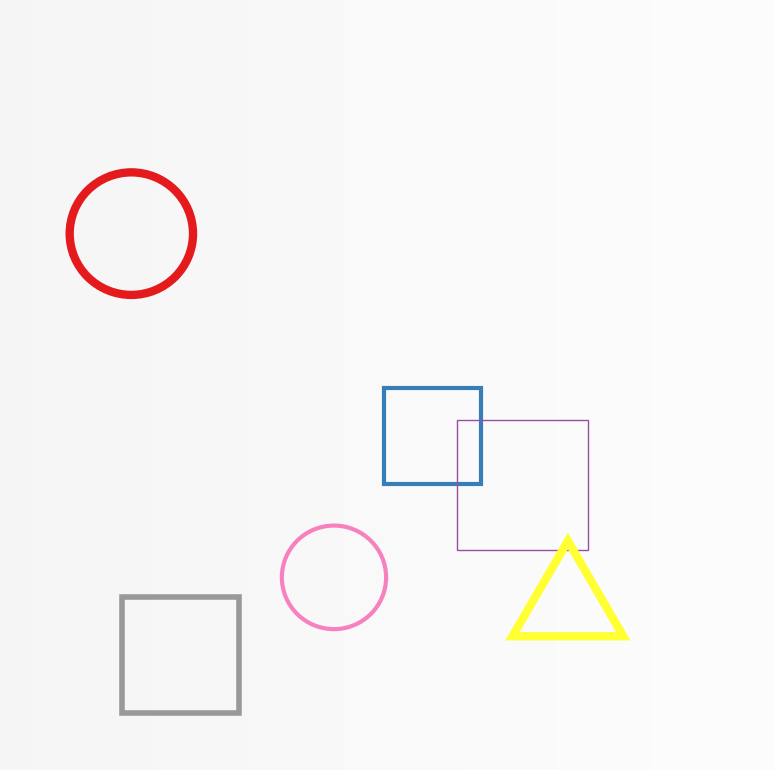[{"shape": "circle", "thickness": 3, "radius": 0.4, "center": [0.169, 0.697]}, {"shape": "square", "thickness": 1.5, "radius": 0.31, "center": [0.558, 0.433]}, {"shape": "square", "thickness": 0.5, "radius": 0.42, "center": [0.674, 0.37]}, {"shape": "triangle", "thickness": 3, "radius": 0.41, "center": [0.733, 0.215]}, {"shape": "circle", "thickness": 1.5, "radius": 0.34, "center": [0.431, 0.25]}, {"shape": "square", "thickness": 2, "radius": 0.38, "center": [0.232, 0.149]}]